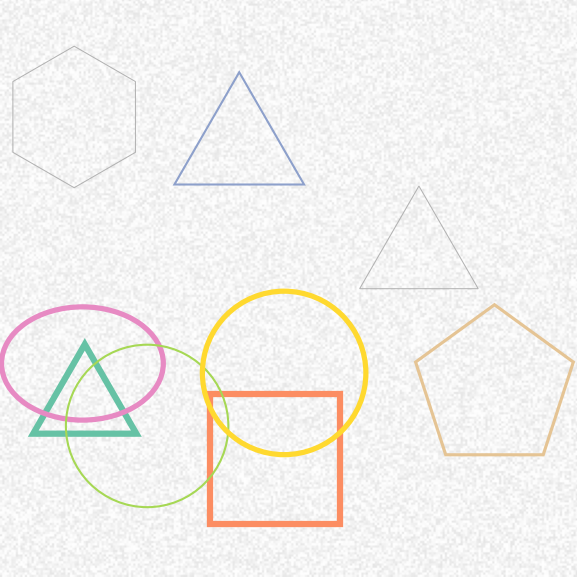[{"shape": "triangle", "thickness": 3, "radius": 0.52, "center": [0.147, 0.3]}, {"shape": "square", "thickness": 3, "radius": 0.56, "center": [0.476, 0.204]}, {"shape": "triangle", "thickness": 1, "radius": 0.65, "center": [0.414, 0.744]}, {"shape": "oval", "thickness": 2.5, "radius": 0.7, "center": [0.143, 0.37]}, {"shape": "circle", "thickness": 1, "radius": 0.7, "center": [0.255, 0.262]}, {"shape": "circle", "thickness": 2.5, "radius": 0.71, "center": [0.492, 0.353]}, {"shape": "pentagon", "thickness": 1.5, "radius": 0.72, "center": [0.856, 0.328]}, {"shape": "hexagon", "thickness": 0.5, "radius": 0.61, "center": [0.128, 0.797]}, {"shape": "triangle", "thickness": 0.5, "radius": 0.59, "center": [0.725, 0.558]}]